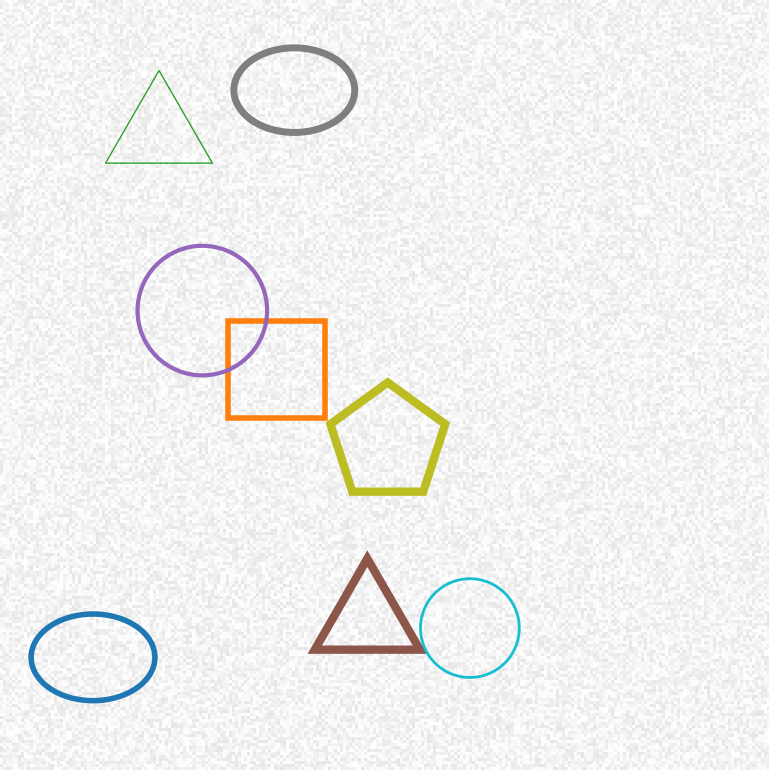[{"shape": "oval", "thickness": 2, "radius": 0.4, "center": [0.121, 0.146]}, {"shape": "square", "thickness": 2, "radius": 0.31, "center": [0.359, 0.52]}, {"shape": "triangle", "thickness": 0.5, "radius": 0.4, "center": [0.206, 0.828]}, {"shape": "circle", "thickness": 1.5, "radius": 0.42, "center": [0.263, 0.597]}, {"shape": "triangle", "thickness": 3, "radius": 0.39, "center": [0.477, 0.196]}, {"shape": "oval", "thickness": 2.5, "radius": 0.39, "center": [0.382, 0.883]}, {"shape": "pentagon", "thickness": 3, "radius": 0.39, "center": [0.504, 0.425]}, {"shape": "circle", "thickness": 1, "radius": 0.32, "center": [0.61, 0.184]}]